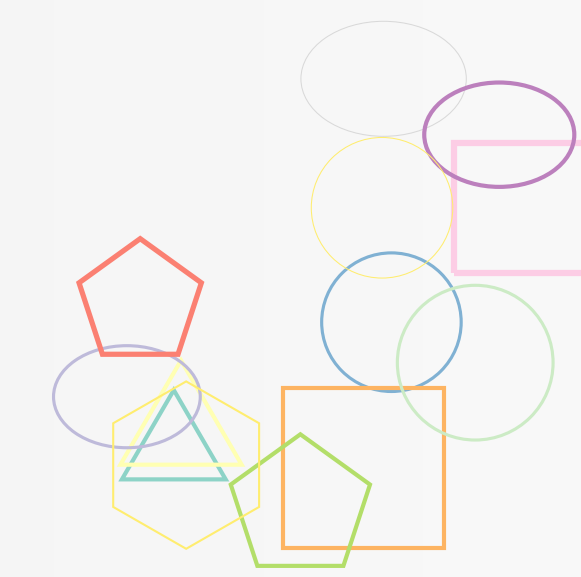[{"shape": "triangle", "thickness": 2, "radius": 0.52, "center": [0.299, 0.221]}, {"shape": "triangle", "thickness": 2, "radius": 0.6, "center": [0.311, 0.255]}, {"shape": "oval", "thickness": 1.5, "radius": 0.63, "center": [0.218, 0.312]}, {"shape": "pentagon", "thickness": 2.5, "radius": 0.55, "center": [0.241, 0.475]}, {"shape": "circle", "thickness": 1.5, "radius": 0.6, "center": [0.673, 0.441]}, {"shape": "square", "thickness": 2, "radius": 0.69, "center": [0.625, 0.189]}, {"shape": "pentagon", "thickness": 2, "radius": 0.63, "center": [0.517, 0.121]}, {"shape": "square", "thickness": 3, "radius": 0.56, "center": [0.893, 0.639]}, {"shape": "oval", "thickness": 0.5, "radius": 0.71, "center": [0.66, 0.863]}, {"shape": "oval", "thickness": 2, "radius": 0.65, "center": [0.859, 0.766]}, {"shape": "circle", "thickness": 1.5, "radius": 0.67, "center": [0.818, 0.371]}, {"shape": "hexagon", "thickness": 1, "radius": 0.72, "center": [0.32, 0.194]}, {"shape": "circle", "thickness": 0.5, "radius": 0.61, "center": [0.657, 0.639]}]